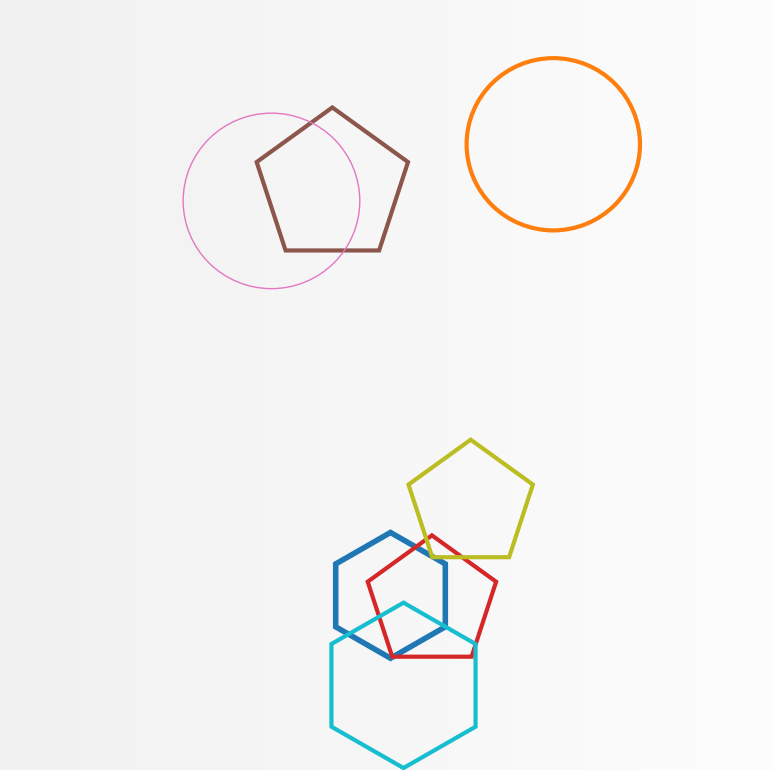[{"shape": "hexagon", "thickness": 2, "radius": 0.41, "center": [0.504, 0.227]}, {"shape": "circle", "thickness": 1.5, "radius": 0.56, "center": [0.714, 0.813]}, {"shape": "pentagon", "thickness": 1.5, "radius": 0.44, "center": [0.557, 0.218]}, {"shape": "pentagon", "thickness": 1.5, "radius": 0.51, "center": [0.429, 0.758]}, {"shape": "circle", "thickness": 0.5, "radius": 0.57, "center": [0.35, 0.739]}, {"shape": "pentagon", "thickness": 1.5, "radius": 0.42, "center": [0.607, 0.345]}, {"shape": "hexagon", "thickness": 1.5, "radius": 0.54, "center": [0.521, 0.11]}]